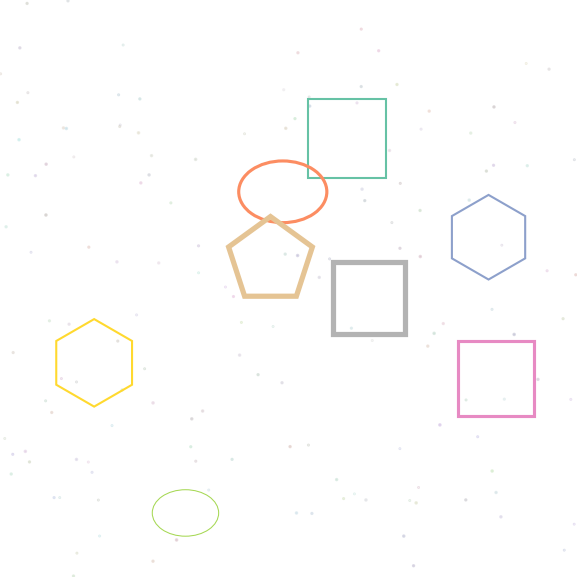[{"shape": "square", "thickness": 1, "radius": 0.34, "center": [0.601, 0.76]}, {"shape": "oval", "thickness": 1.5, "radius": 0.38, "center": [0.49, 0.667]}, {"shape": "hexagon", "thickness": 1, "radius": 0.37, "center": [0.846, 0.588]}, {"shape": "square", "thickness": 1.5, "radius": 0.33, "center": [0.859, 0.344]}, {"shape": "oval", "thickness": 0.5, "radius": 0.29, "center": [0.321, 0.111]}, {"shape": "hexagon", "thickness": 1, "radius": 0.38, "center": [0.163, 0.371]}, {"shape": "pentagon", "thickness": 2.5, "radius": 0.38, "center": [0.468, 0.548]}, {"shape": "square", "thickness": 2.5, "radius": 0.31, "center": [0.639, 0.483]}]